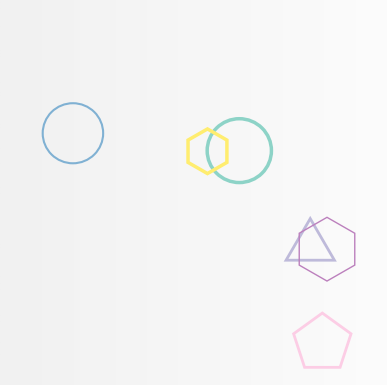[{"shape": "circle", "thickness": 2.5, "radius": 0.41, "center": [0.618, 0.609]}, {"shape": "triangle", "thickness": 2, "radius": 0.36, "center": [0.801, 0.36]}, {"shape": "circle", "thickness": 1.5, "radius": 0.39, "center": [0.188, 0.654]}, {"shape": "pentagon", "thickness": 2, "radius": 0.39, "center": [0.832, 0.109]}, {"shape": "hexagon", "thickness": 1, "radius": 0.41, "center": [0.844, 0.353]}, {"shape": "hexagon", "thickness": 2.5, "radius": 0.29, "center": [0.535, 0.607]}]